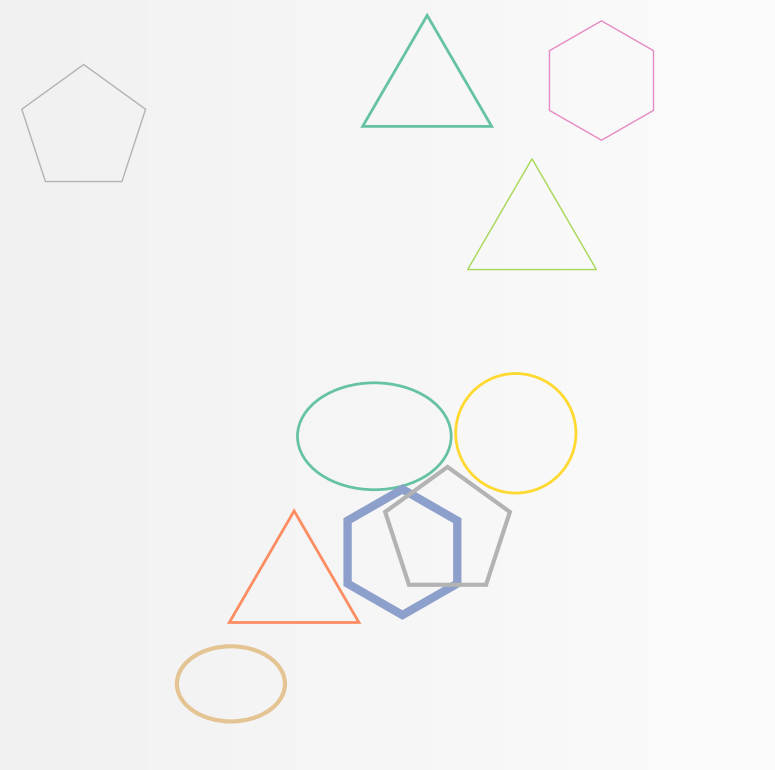[{"shape": "oval", "thickness": 1, "radius": 0.5, "center": [0.483, 0.433]}, {"shape": "triangle", "thickness": 1, "radius": 0.48, "center": [0.551, 0.884]}, {"shape": "triangle", "thickness": 1, "radius": 0.48, "center": [0.38, 0.24]}, {"shape": "hexagon", "thickness": 3, "radius": 0.41, "center": [0.519, 0.283]}, {"shape": "hexagon", "thickness": 0.5, "radius": 0.39, "center": [0.776, 0.895]}, {"shape": "triangle", "thickness": 0.5, "radius": 0.48, "center": [0.686, 0.698]}, {"shape": "circle", "thickness": 1, "radius": 0.39, "center": [0.666, 0.437]}, {"shape": "oval", "thickness": 1.5, "radius": 0.35, "center": [0.298, 0.112]}, {"shape": "pentagon", "thickness": 0.5, "radius": 0.42, "center": [0.108, 0.832]}, {"shape": "pentagon", "thickness": 1.5, "radius": 0.42, "center": [0.577, 0.309]}]